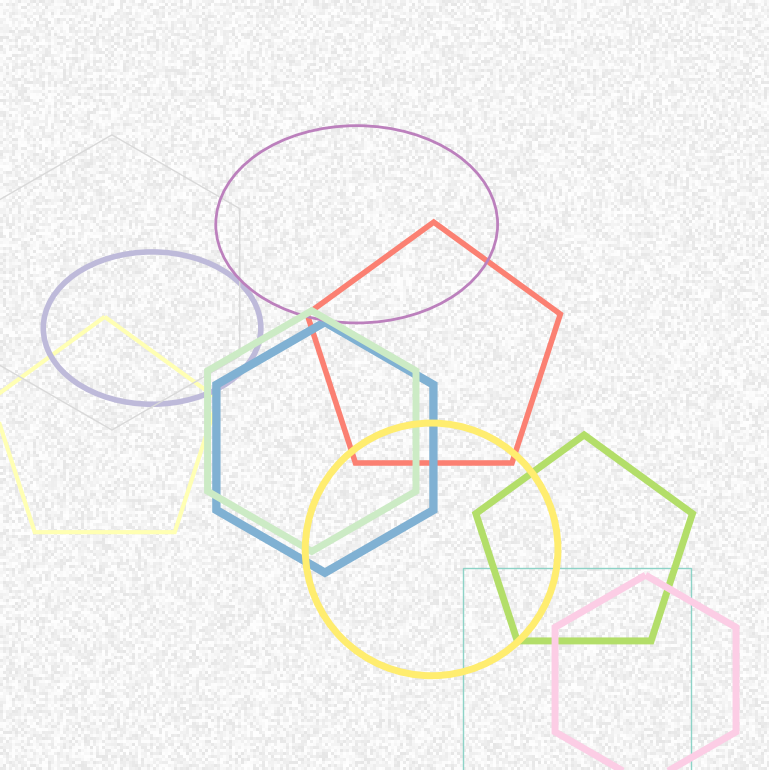[{"shape": "square", "thickness": 0.5, "radius": 0.74, "center": [0.75, 0.114]}, {"shape": "pentagon", "thickness": 1.5, "radius": 0.77, "center": [0.136, 0.434]}, {"shape": "oval", "thickness": 2, "radius": 0.71, "center": [0.197, 0.574]}, {"shape": "pentagon", "thickness": 2, "radius": 0.86, "center": [0.563, 0.539]}, {"shape": "hexagon", "thickness": 3, "radius": 0.81, "center": [0.422, 0.419]}, {"shape": "pentagon", "thickness": 2.5, "radius": 0.74, "center": [0.759, 0.287]}, {"shape": "hexagon", "thickness": 2.5, "radius": 0.68, "center": [0.838, 0.117]}, {"shape": "hexagon", "thickness": 0.5, "radius": 0.96, "center": [0.145, 0.633]}, {"shape": "oval", "thickness": 1, "radius": 0.92, "center": [0.463, 0.709]}, {"shape": "hexagon", "thickness": 2.5, "radius": 0.78, "center": [0.405, 0.44]}, {"shape": "circle", "thickness": 2.5, "radius": 0.82, "center": [0.561, 0.287]}]